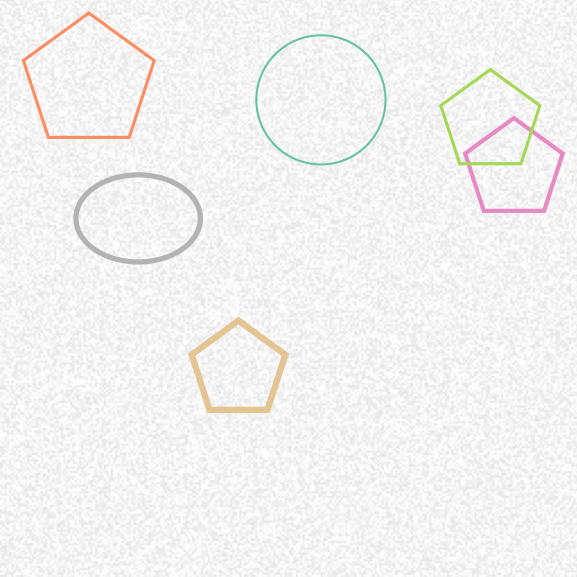[{"shape": "circle", "thickness": 1, "radius": 0.56, "center": [0.556, 0.826]}, {"shape": "pentagon", "thickness": 1.5, "radius": 0.6, "center": [0.154, 0.858]}, {"shape": "pentagon", "thickness": 2, "radius": 0.44, "center": [0.89, 0.706]}, {"shape": "pentagon", "thickness": 1.5, "radius": 0.45, "center": [0.849, 0.789]}, {"shape": "pentagon", "thickness": 3, "radius": 0.43, "center": [0.413, 0.359]}, {"shape": "oval", "thickness": 2.5, "radius": 0.54, "center": [0.239, 0.621]}]